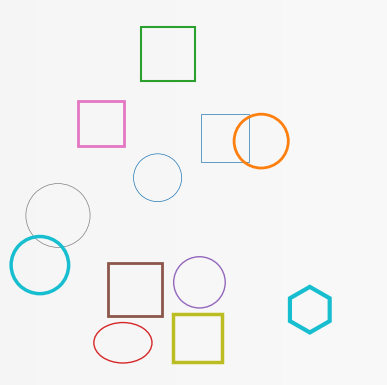[{"shape": "square", "thickness": 0.5, "radius": 0.31, "center": [0.581, 0.641]}, {"shape": "circle", "thickness": 0.5, "radius": 0.31, "center": [0.407, 0.538]}, {"shape": "circle", "thickness": 2, "radius": 0.35, "center": [0.674, 0.633]}, {"shape": "square", "thickness": 1.5, "radius": 0.35, "center": [0.434, 0.861]}, {"shape": "oval", "thickness": 1, "radius": 0.38, "center": [0.317, 0.11]}, {"shape": "circle", "thickness": 1, "radius": 0.33, "center": [0.515, 0.267]}, {"shape": "square", "thickness": 2, "radius": 0.35, "center": [0.348, 0.249]}, {"shape": "square", "thickness": 2, "radius": 0.29, "center": [0.26, 0.679]}, {"shape": "circle", "thickness": 0.5, "radius": 0.41, "center": [0.15, 0.44]}, {"shape": "square", "thickness": 2.5, "radius": 0.31, "center": [0.51, 0.122]}, {"shape": "circle", "thickness": 2.5, "radius": 0.37, "center": [0.103, 0.311]}, {"shape": "hexagon", "thickness": 3, "radius": 0.3, "center": [0.799, 0.196]}]